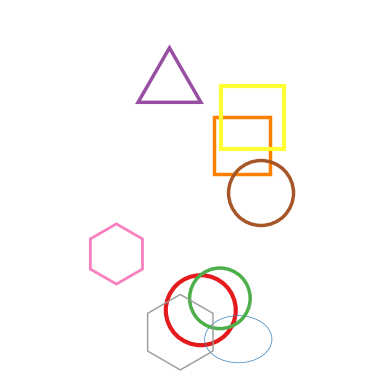[{"shape": "circle", "thickness": 3, "radius": 0.45, "center": [0.521, 0.194]}, {"shape": "oval", "thickness": 0.5, "radius": 0.44, "center": [0.619, 0.119]}, {"shape": "circle", "thickness": 2.5, "radius": 0.39, "center": [0.571, 0.225]}, {"shape": "triangle", "thickness": 2.5, "radius": 0.47, "center": [0.44, 0.781]}, {"shape": "square", "thickness": 2.5, "radius": 0.37, "center": [0.629, 0.622]}, {"shape": "square", "thickness": 3, "radius": 0.41, "center": [0.657, 0.694]}, {"shape": "circle", "thickness": 2.5, "radius": 0.42, "center": [0.678, 0.499]}, {"shape": "hexagon", "thickness": 2, "radius": 0.39, "center": [0.302, 0.34]}, {"shape": "hexagon", "thickness": 1, "radius": 0.49, "center": [0.468, 0.137]}]